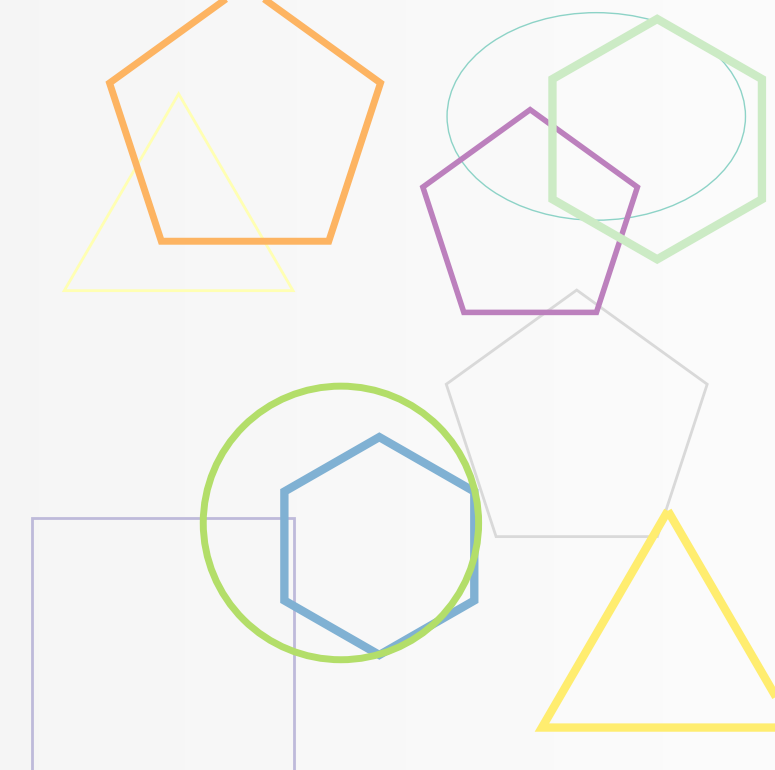[{"shape": "oval", "thickness": 0.5, "radius": 0.96, "center": [0.769, 0.849]}, {"shape": "triangle", "thickness": 1, "radius": 0.85, "center": [0.23, 0.708]}, {"shape": "square", "thickness": 1, "radius": 0.85, "center": [0.21, 0.158]}, {"shape": "hexagon", "thickness": 3, "radius": 0.71, "center": [0.489, 0.291]}, {"shape": "pentagon", "thickness": 2.5, "radius": 0.92, "center": [0.316, 0.835]}, {"shape": "circle", "thickness": 2.5, "radius": 0.89, "center": [0.44, 0.321]}, {"shape": "pentagon", "thickness": 1, "radius": 0.89, "center": [0.744, 0.446]}, {"shape": "pentagon", "thickness": 2, "radius": 0.73, "center": [0.684, 0.712]}, {"shape": "hexagon", "thickness": 3, "radius": 0.78, "center": [0.848, 0.819]}, {"shape": "triangle", "thickness": 3, "radius": 0.94, "center": [0.862, 0.149]}]